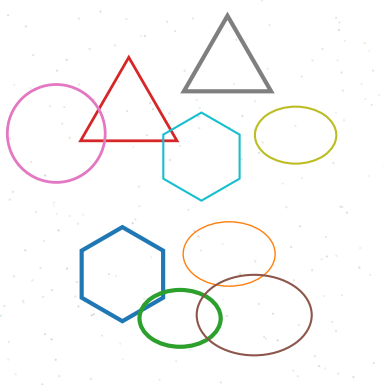[{"shape": "hexagon", "thickness": 3, "radius": 0.61, "center": [0.318, 0.288]}, {"shape": "oval", "thickness": 1, "radius": 0.6, "center": [0.595, 0.34]}, {"shape": "oval", "thickness": 3, "radius": 0.53, "center": [0.468, 0.173]}, {"shape": "triangle", "thickness": 2, "radius": 0.72, "center": [0.335, 0.707]}, {"shape": "oval", "thickness": 1.5, "radius": 0.75, "center": [0.66, 0.182]}, {"shape": "circle", "thickness": 2, "radius": 0.64, "center": [0.146, 0.653]}, {"shape": "triangle", "thickness": 3, "radius": 0.65, "center": [0.591, 0.828]}, {"shape": "oval", "thickness": 1.5, "radius": 0.53, "center": [0.768, 0.649]}, {"shape": "hexagon", "thickness": 1.5, "radius": 0.57, "center": [0.523, 0.593]}]